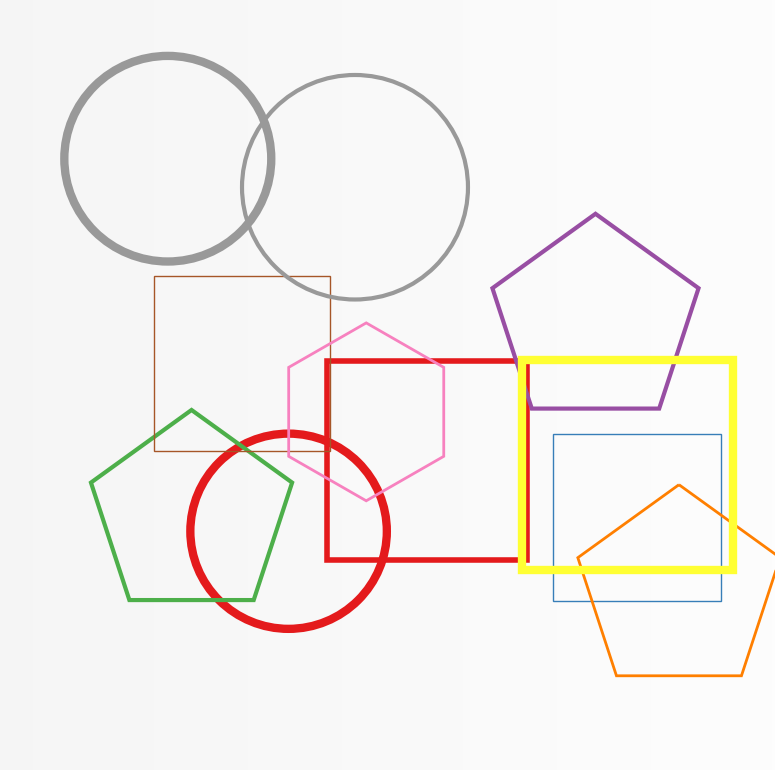[{"shape": "square", "thickness": 2, "radius": 0.64, "center": [0.551, 0.402]}, {"shape": "circle", "thickness": 3, "radius": 0.63, "center": [0.372, 0.31]}, {"shape": "square", "thickness": 0.5, "radius": 0.54, "center": [0.822, 0.328]}, {"shape": "pentagon", "thickness": 1.5, "radius": 0.68, "center": [0.247, 0.331]}, {"shape": "pentagon", "thickness": 1.5, "radius": 0.7, "center": [0.768, 0.582]}, {"shape": "pentagon", "thickness": 1, "radius": 0.69, "center": [0.876, 0.233]}, {"shape": "square", "thickness": 3, "radius": 0.68, "center": [0.81, 0.396]}, {"shape": "square", "thickness": 0.5, "radius": 0.57, "center": [0.312, 0.528]}, {"shape": "hexagon", "thickness": 1, "radius": 0.58, "center": [0.473, 0.465]}, {"shape": "circle", "thickness": 3, "radius": 0.67, "center": [0.217, 0.794]}, {"shape": "circle", "thickness": 1.5, "radius": 0.73, "center": [0.458, 0.757]}]